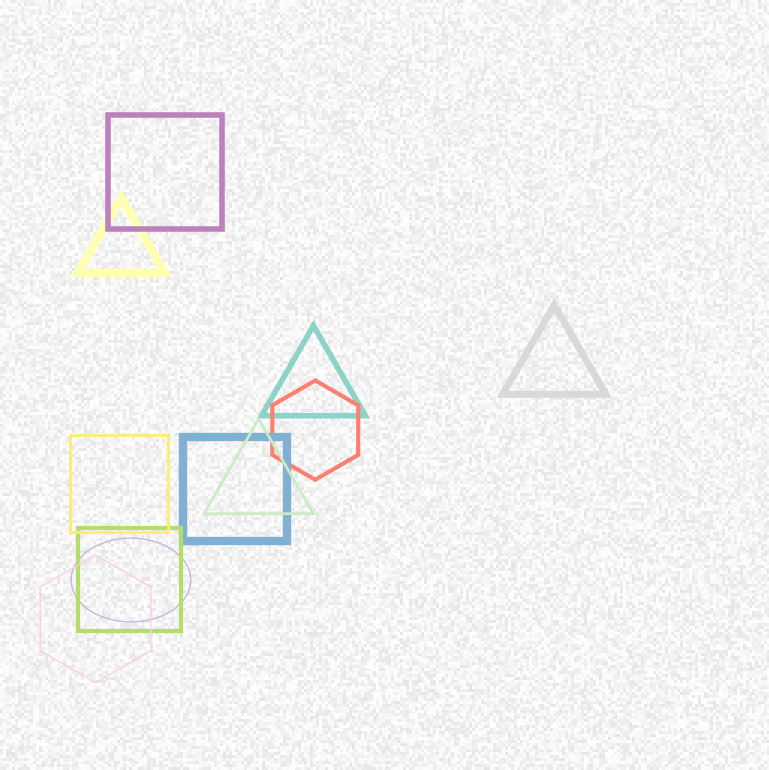[{"shape": "triangle", "thickness": 2, "radius": 0.39, "center": [0.407, 0.499]}, {"shape": "triangle", "thickness": 3, "radius": 0.33, "center": [0.158, 0.678]}, {"shape": "oval", "thickness": 0.5, "radius": 0.39, "center": [0.17, 0.247]}, {"shape": "hexagon", "thickness": 1.5, "radius": 0.32, "center": [0.409, 0.441]}, {"shape": "square", "thickness": 3, "radius": 0.34, "center": [0.305, 0.365]}, {"shape": "square", "thickness": 1.5, "radius": 0.33, "center": [0.168, 0.248]}, {"shape": "hexagon", "thickness": 0.5, "radius": 0.41, "center": [0.124, 0.196]}, {"shape": "triangle", "thickness": 2.5, "radius": 0.39, "center": [0.72, 0.527]}, {"shape": "square", "thickness": 2, "radius": 0.37, "center": [0.214, 0.777]}, {"shape": "triangle", "thickness": 1, "radius": 0.41, "center": [0.336, 0.374]}, {"shape": "square", "thickness": 1, "radius": 0.32, "center": [0.154, 0.372]}]